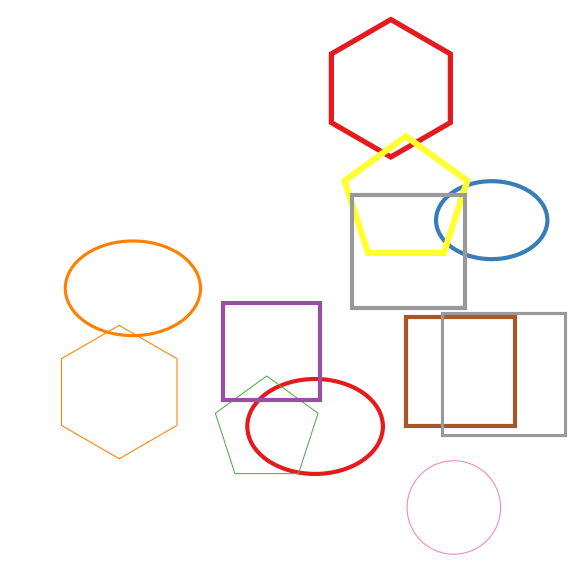[{"shape": "hexagon", "thickness": 2.5, "radius": 0.59, "center": [0.677, 0.846]}, {"shape": "oval", "thickness": 2, "radius": 0.59, "center": [0.546, 0.261]}, {"shape": "oval", "thickness": 2, "radius": 0.48, "center": [0.851, 0.618]}, {"shape": "pentagon", "thickness": 0.5, "radius": 0.47, "center": [0.462, 0.255]}, {"shape": "square", "thickness": 2, "radius": 0.42, "center": [0.47, 0.39]}, {"shape": "hexagon", "thickness": 0.5, "radius": 0.58, "center": [0.206, 0.32]}, {"shape": "oval", "thickness": 1.5, "radius": 0.59, "center": [0.23, 0.5]}, {"shape": "pentagon", "thickness": 3, "radius": 0.56, "center": [0.703, 0.652]}, {"shape": "square", "thickness": 2, "radius": 0.47, "center": [0.797, 0.355]}, {"shape": "circle", "thickness": 0.5, "radius": 0.4, "center": [0.786, 0.12]}, {"shape": "square", "thickness": 1.5, "radius": 0.53, "center": [0.872, 0.351]}, {"shape": "square", "thickness": 2, "radius": 0.49, "center": [0.707, 0.564]}]